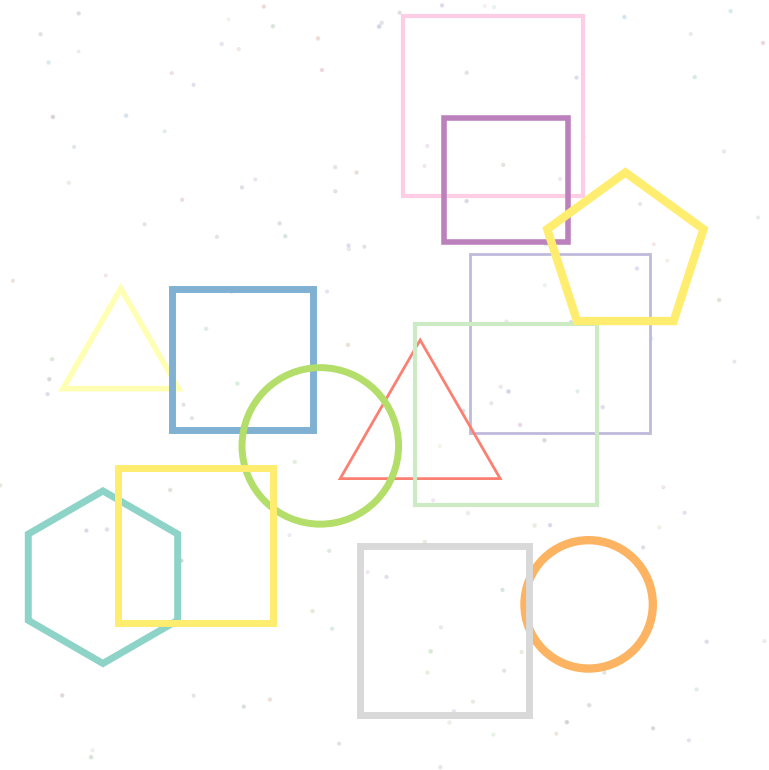[{"shape": "hexagon", "thickness": 2.5, "radius": 0.56, "center": [0.134, 0.25]}, {"shape": "triangle", "thickness": 2, "radius": 0.43, "center": [0.157, 0.539]}, {"shape": "square", "thickness": 1, "radius": 0.58, "center": [0.727, 0.554]}, {"shape": "triangle", "thickness": 1, "radius": 0.6, "center": [0.546, 0.438]}, {"shape": "square", "thickness": 2.5, "radius": 0.46, "center": [0.315, 0.533]}, {"shape": "circle", "thickness": 3, "radius": 0.42, "center": [0.764, 0.215]}, {"shape": "circle", "thickness": 2.5, "radius": 0.51, "center": [0.416, 0.421]}, {"shape": "square", "thickness": 1.5, "radius": 0.58, "center": [0.64, 0.863]}, {"shape": "square", "thickness": 2.5, "radius": 0.55, "center": [0.577, 0.181]}, {"shape": "square", "thickness": 2, "radius": 0.4, "center": [0.657, 0.767]}, {"shape": "square", "thickness": 1.5, "radius": 0.59, "center": [0.657, 0.462]}, {"shape": "pentagon", "thickness": 3, "radius": 0.53, "center": [0.812, 0.669]}, {"shape": "square", "thickness": 2.5, "radius": 0.5, "center": [0.254, 0.291]}]